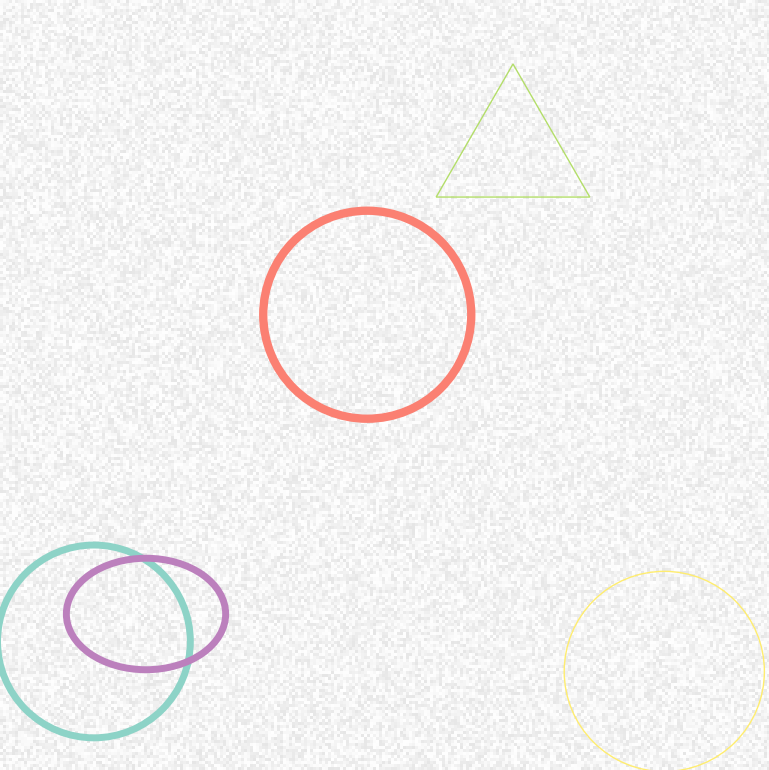[{"shape": "circle", "thickness": 2.5, "radius": 0.63, "center": [0.122, 0.167]}, {"shape": "circle", "thickness": 3, "radius": 0.68, "center": [0.477, 0.591]}, {"shape": "triangle", "thickness": 0.5, "radius": 0.58, "center": [0.666, 0.802]}, {"shape": "oval", "thickness": 2.5, "radius": 0.52, "center": [0.19, 0.203]}, {"shape": "circle", "thickness": 0.5, "radius": 0.65, "center": [0.863, 0.128]}]